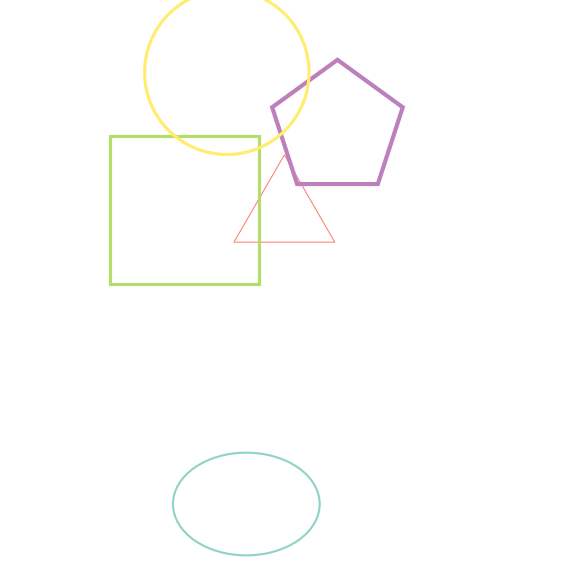[{"shape": "oval", "thickness": 1, "radius": 0.64, "center": [0.427, 0.126]}, {"shape": "triangle", "thickness": 0.5, "radius": 0.5, "center": [0.492, 0.63]}, {"shape": "square", "thickness": 1.5, "radius": 0.64, "center": [0.319, 0.636]}, {"shape": "pentagon", "thickness": 2, "radius": 0.59, "center": [0.584, 0.777]}, {"shape": "circle", "thickness": 1.5, "radius": 0.71, "center": [0.393, 0.874]}]